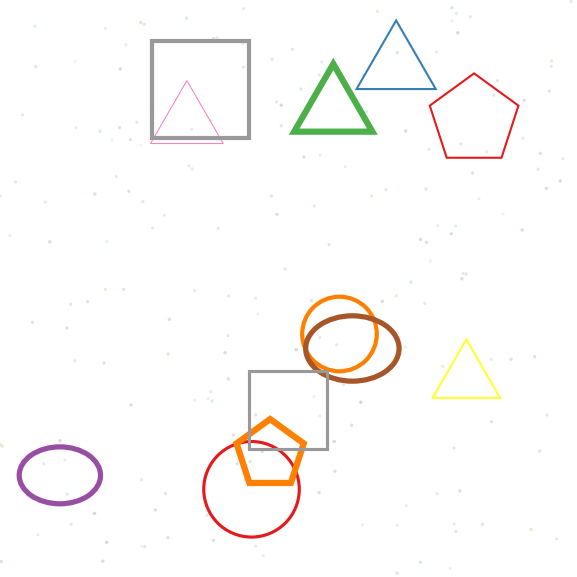[{"shape": "circle", "thickness": 1.5, "radius": 0.41, "center": [0.436, 0.152]}, {"shape": "pentagon", "thickness": 1, "radius": 0.4, "center": [0.821, 0.791]}, {"shape": "triangle", "thickness": 1, "radius": 0.4, "center": [0.686, 0.885]}, {"shape": "triangle", "thickness": 3, "radius": 0.39, "center": [0.577, 0.81]}, {"shape": "oval", "thickness": 2.5, "radius": 0.35, "center": [0.104, 0.176]}, {"shape": "pentagon", "thickness": 3, "radius": 0.31, "center": [0.468, 0.212]}, {"shape": "circle", "thickness": 2, "radius": 0.32, "center": [0.588, 0.421]}, {"shape": "triangle", "thickness": 1, "radius": 0.34, "center": [0.808, 0.344]}, {"shape": "oval", "thickness": 2.5, "radius": 0.4, "center": [0.61, 0.396]}, {"shape": "triangle", "thickness": 0.5, "radius": 0.36, "center": [0.324, 0.787]}, {"shape": "square", "thickness": 1.5, "radius": 0.34, "center": [0.498, 0.289]}, {"shape": "square", "thickness": 2, "radius": 0.42, "center": [0.347, 0.845]}]